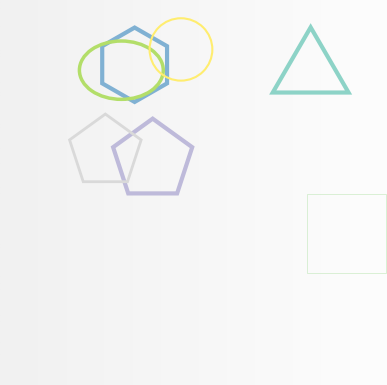[{"shape": "triangle", "thickness": 3, "radius": 0.56, "center": [0.802, 0.816]}, {"shape": "pentagon", "thickness": 3, "radius": 0.54, "center": [0.394, 0.584]}, {"shape": "hexagon", "thickness": 3, "radius": 0.48, "center": [0.347, 0.832]}, {"shape": "oval", "thickness": 2.5, "radius": 0.54, "center": [0.313, 0.818]}, {"shape": "pentagon", "thickness": 2, "radius": 0.49, "center": [0.272, 0.607]}, {"shape": "square", "thickness": 0.5, "radius": 0.51, "center": [0.895, 0.393]}, {"shape": "circle", "thickness": 1.5, "radius": 0.4, "center": [0.467, 0.872]}]